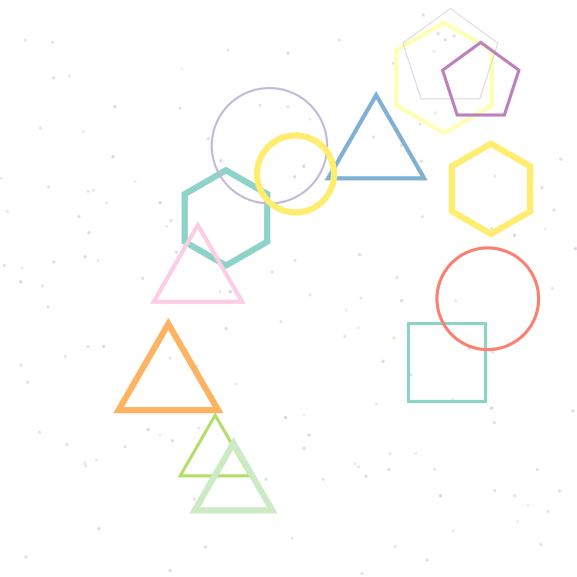[{"shape": "square", "thickness": 1.5, "radius": 0.33, "center": [0.773, 0.372]}, {"shape": "hexagon", "thickness": 3, "radius": 0.41, "center": [0.391, 0.622]}, {"shape": "hexagon", "thickness": 2, "radius": 0.48, "center": [0.769, 0.864]}, {"shape": "circle", "thickness": 1, "radius": 0.5, "center": [0.467, 0.747]}, {"shape": "circle", "thickness": 1.5, "radius": 0.44, "center": [0.845, 0.482]}, {"shape": "triangle", "thickness": 2, "radius": 0.48, "center": [0.651, 0.738]}, {"shape": "triangle", "thickness": 3, "radius": 0.5, "center": [0.291, 0.339]}, {"shape": "triangle", "thickness": 1.5, "radius": 0.35, "center": [0.373, 0.21]}, {"shape": "triangle", "thickness": 2, "radius": 0.44, "center": [0.343, 0.521]}, {"shape": "pentagon", "thickness": 0.5, "radius": 0.43, "center": [0.78, 0.898]}, {"shape": "pentagon", "thickness": 1.5, "radius": 0.35, "center": [0.832, 0.856]}, {"shape": "triangle", "thickness": 3, "radius": 0.39, "center": [0.404, 0.154]}, {"shape": "circle", "thickness": 3, "radius": 0.33, "center": [0.512, 0.698]}, {"shape": "hexagon", "thickness": 3, "radius": 0.39, "center": [0.85, 0.672]}]